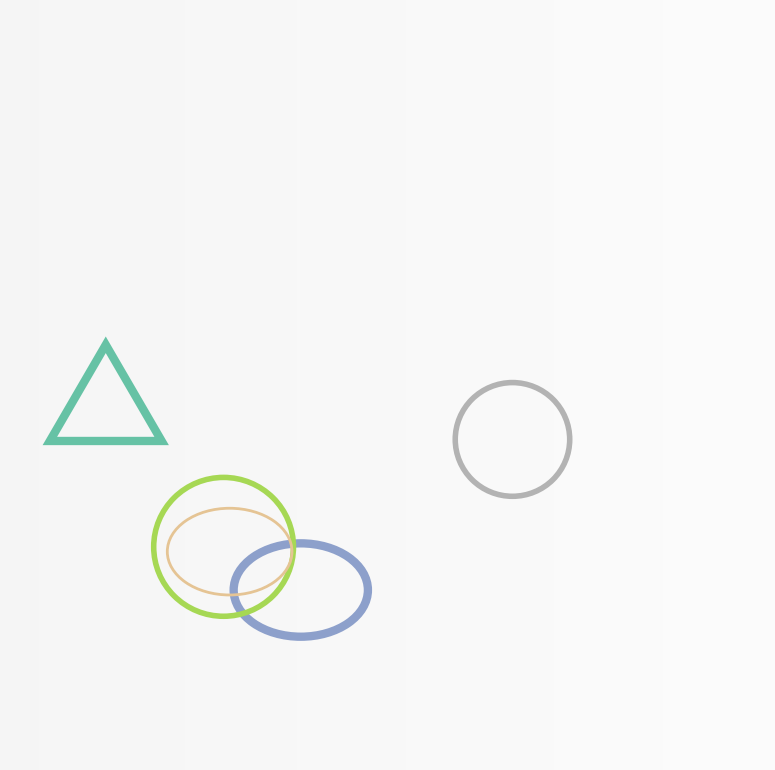[{"shape": "triangle", "thickness": 3, "radius": 0.42, "center": [0.136, 0.469]}, {"shape": "oval", "thickness": 3, "radius": 0.43, "center": [0.388, 0.234]}, {"shape": "circle", "thickness": 2, "radius": 0.45, "center": [0.288, 0.29]}, {"shape": "oval", "thickness": 1, "radius": 0.4, "center": [0.296, 0.284]}, {"shape": "circle", "thickness": 2, "radius": 0.37, "center": [0.661, 0.429]}]